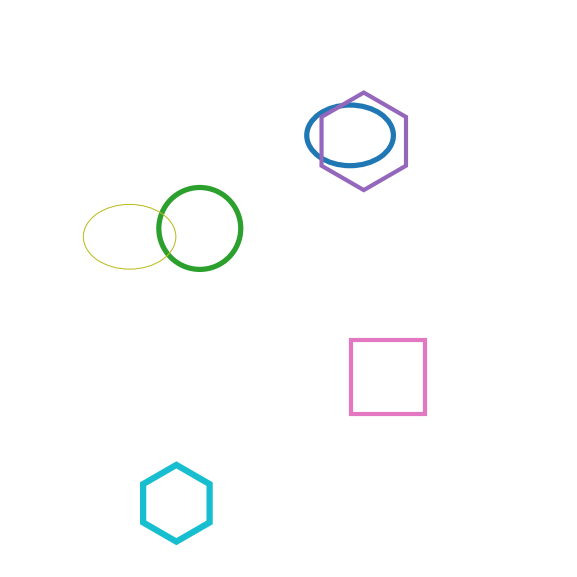[{"shape": "oval", "thickness": 2.5, "radius": 0.38, "center": [0.606, 0.765]}, {"shape": "circle", "thickness": 2.5, "radius": 0.35, "center": [0.346, 0.604]}, {"shape": "hexagon", "thickness": 2, "radius": 0.42, "center": [0.63, 0.754]}, {"shape": "square", "thickness": 2, "radius": 0.32, "center": [0.671, 0.347]}, {"shape": "oval", "thickness": 0.5, "radius": 0.4, "center": [0.224, 0.589]}, {"shape": "hexagon", "thickness": 3, "radius": 0.33, "center": [0.305, 0.128]}]